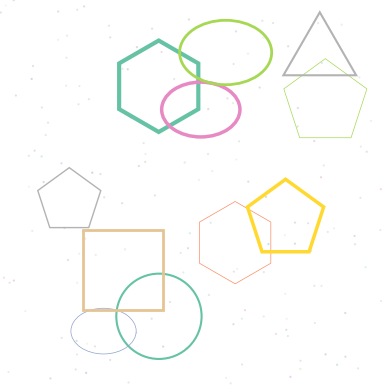[{"shape": "hexagon", "thickness": 3, "radius": 0.59, "center": [0.412, 0.776]}, {"shape": "circle", "thickness": 1.5, "radius": 0.55, "center": [0.413, 0.178]}, {"shape": "hexagon", "thickness": 0.5, "radius": 0.53, "center": [0.611, 0.37]}, {"shape": "oval", "thickness": 0.5, "radius": 0.42, "center": [0.269, 0.14]}, {"shape": "oval", "thickness": 2.5, "radius": 0.51, "center": [0.522, 0.716]}, {"shape": "pentagon", "thickness": 0.5, "radius": 0.57, "center": [0.845, 0.734]}, {"shape": "oval", "thickness": 2, "radius": 0.6, "center": [0.586, 0.864]}, {"shape": "pentagon", "thickness": 2.5, "radius": 0.52, "center": [0.742, 0.43]}, {"shape": "square", "thickness": 2, "radius": 0.52, "center": [0.32, 0.298]}, {"shape": "pentagon", "thickness": 1, "radius": 0.43, "center": [0.18, 0.478]}, {"shape": "triangle", "thickness": 1.5, "radius": 0.55, "center": [0.831, 0.859]}]